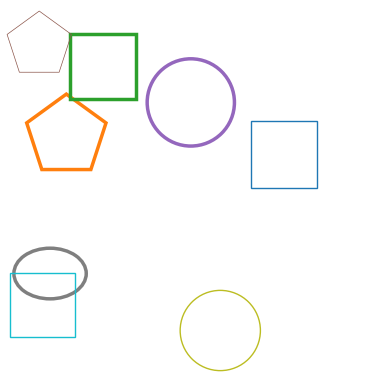[{"shape": "square", "thickness": 1, "radius": 0.43, "center": [0.738, 0.598]}, {"shape": "pentagon", "thickness": 2.5, "radius": 0.54, "center": [0.172, 0.647]}, {"shape": "square", "thickness": 2.5, "radius": 0.42, "center": [0.267, 0.828]}, {"shape": "circle", "thickness": 2.5, "radius": 0.57, "center": [0.496, 0.734]}, {"shape": "pentagon", "thickness": 0.5, "radius": 0.44, "center": [0.102, 0.883]}, {"shape": "oval", "thickness": 2.5, "radius": 0.47, "center": [0.13, 0.29]}, {"shape": "circle", "thickness": 1, "radius": 0.52, "center": [0.572, 0.142]}, {"shape": "square", "thickness": 1, "radius": 0.42, "center": [0.111, 0.208]}]